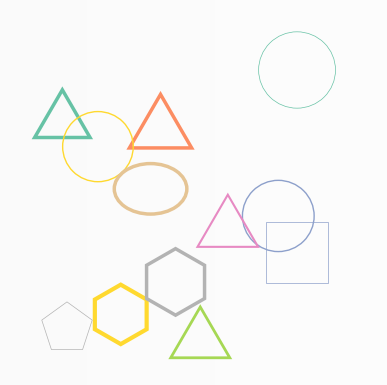[{"shape": "circle", "thickness": 0.5, "radius": 0.5, "center": [0.767, 0.818]}, {"shape": "triangle", "thickness": 2.5, "radius": 0.41, "center": [0.161, 0.684]}, {"shape": "triangle", "thickness": 2.5, "radius": 0.46, "center": [0.414, 0.662]}, {"shape": "square", "thickness": 0.5, "radius": 0.4, "center": [0.767, 0.345]}, {"shape": "circle", "thickness": 1, "radius": 0.46, "center": [0.718, 0.439]}, {"shape": "triangle", "thickness": 1.5, "radius": 0.45, "center": [0.588, 0.404]}, {"shape": "triangle", "thickness": 2, "radius": 0.44, "center": [0.517, 0.115]}, {"shape": "hexagon", "thickness": 3, "radius": 0.39, "center": [0.312, 0.183]}, {"shape": "circle", "thickness": 1, "radius": 0.46, "center": [0.253, 0.619]}, {"shape": "oval", "thickness": 2.5, "radius": 0.47, "center": [0.389, 0.51]}, {"shape": "pentagon", "thickness": 0.5, "radius": 0.34, "center": [0.173, 0.147]}, {"shape": "hexagon", "thickness": 2.5, "radius": 0.43, "center": [0.453, 0.268]}]